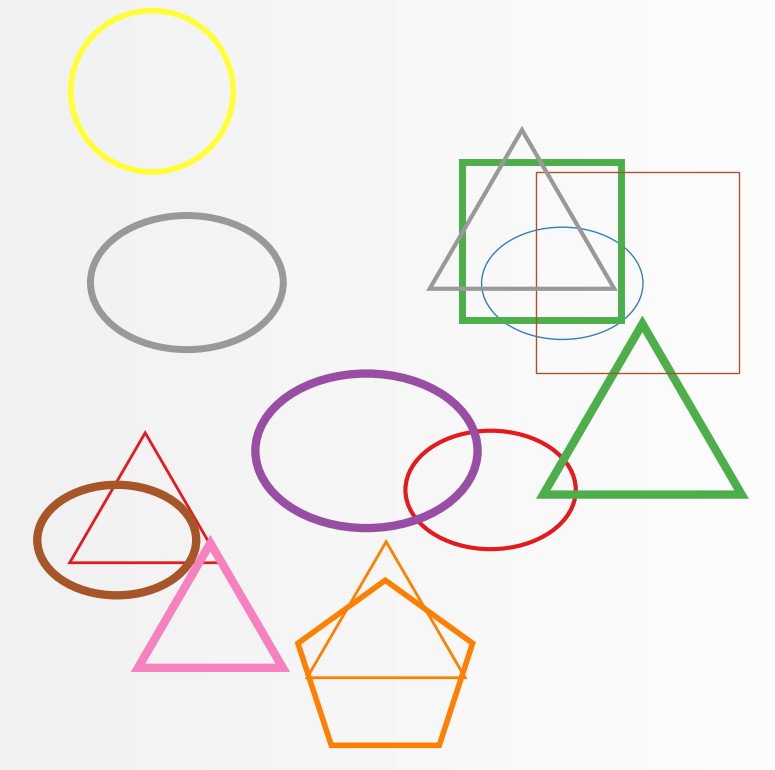[{"shape": "triangle", "thickness": 1, "radius": 0.56, "center": [0.187, 0.325]}, {"shape": "oval", "thickness": 1.5, "radius": 0.55, "center": [0.633, 0.364]}, {"shape": "oval", "thickness": 0.5, "radius": 0.52, "center": [0.726, 0.632]}, {"shape": "triangle", "thickness": 3, "radius": 0.74, "center": [0.829, 0.432]}, {"shape": "square", "thickness": 2.5, "radius": 0.51, "center": [0.699, 0.687]}, {"shape": "oval", "thickness": 3, "radius": 0.72, "center": [0.473, 0.415]}, {"shape": "pentagon", "thickness": 2, "radius": 0.59, "center": [0.497, 0.128]}, {"shape": "triangle", "thickness": 1, "radius": 0.59, "center": [0.498, 0.179]}, {"shape": "circle", "thickness": 2, "radius": 0.52, "center": [0.196, 0.882]}, {"shape": "square", "thickness": 0.5, "radius": 0.65, "center": [0.823, 0.646]}, {"shape": "oval", "thickness": 3, "radius": 0.51, "center": [0.151, 0.299]}, {"shape": "triangle", "thickness": 3, "radius": 0.54, "center": [0.271, 0.187]}, {"shape": "triangle", "thickness": 1.5, "radius": 0.69, "center": [0.674, 0.694]}, {"shape": "oval", "thickness": 2.5, "radius": 0.62, "center": [0.241, 0.633]}]